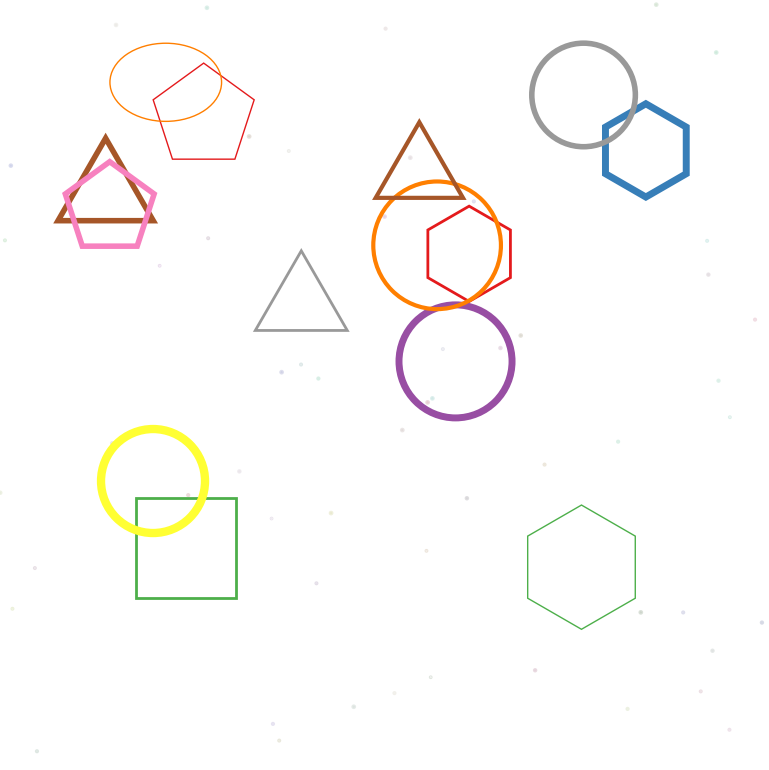[{"shape": "hexagon", "thickness": 1, "radius": 0.31, "center": [0.609, 0.67]}, {"shape": "pentagon", "thickness": 0.5, "radius": 0.34, "center": [0.265, 0.849]}, {"shape": "hexagon", "thickness": 2.5, "radius": 0.3, "center": [0.839, 0.805]}, {"shape": "hexagon", "thickness": 0.5, "radius": 0.4, "center": [0.755, 0.263]}, {"shape": "square", "thickness": 1, "radius": 0.33, "center": [0.242, 0.289]}, {"shape": "circle", "thickness": 2.5, "radius": 0.37, "center": [0.592, 0.531]}, {"shape": "circle", "thickness": 1.5, "radius": 0.41, "center": [0.568, 0.681]}, {"shape": "oval", "thickness": 0.5, "radius": 0.36, "center": [0.215, 0.893]}, {"shape": "circle", "thickness": 3, "radius": 0.34, "center": [0.199, 0.375]}, {"shape": "triangle", "thickness": 1.5, "radius": 0.33, "center": [0.545, 0.776]}, {"shape": "triangle", "thickness": 2, "radius": 0.36, "center": [0.137, 0.749]}, {"shape": "pentagon", "thickness": 2, "radius": 0.3, "center": [0.143, 0.729]}, {"shape": "triangle", "thickness": 1, "radius": 0.34, "center": [0.391, 0.605]}, {"shape": "circle", "thickness": 2, "radius": 0.34, "center": [0.758, 0.877]}]